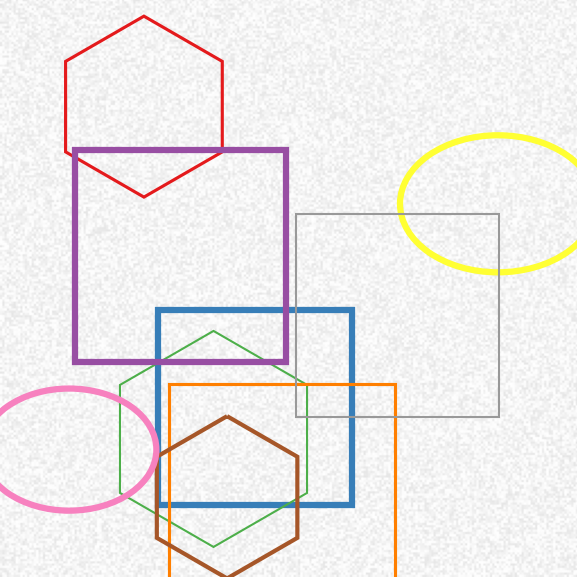[{"shape": "hexagon", "thickness": 1.5, "radius": 0.78, "center": [0.249, 0.814]}, {"shape": "square", "thickness": 3, "radius": 0.84, "center": [0.442, 0.294]}, {"shape": "hexagon", "thickness": 1, "radius": 0.94, "center": [0.37, 0.239]}, {"shape": "square", "thickness": 3, "radius": 0.92, "center": [0.313, 0.556]}, {"shape": "square", "thickness": 1.5, "radius": 0.98, "center": [0.489, 0.139]}, {"shape": "oval", "thickness": 3, "radius": 0.85, "center": [0.862, 0.646]}, {"shape": "hexagon", "thickness": 2, "radius": 0.7, "center": [0.393, 0.138]}, {"shape": "oval", "thickness": 3, "radius": 0.76, "center": [0.12, 0.221]}, {"shape": "square", "thickness": 1, "radius": 0.88, "center": [0.688, 0.453]}]